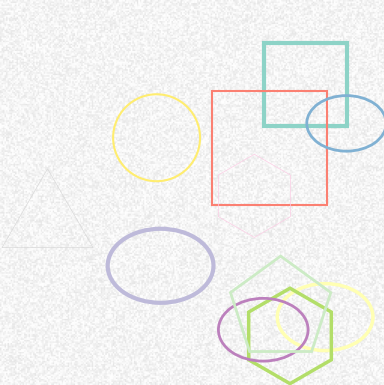[{"shape": "square", "thickness": 3, "radius": 0.54, "center": [0.794, 0.781]}, {"shape": "oval", "thickness": 2.5, "radius": 0.62, "center": [0.844, 0.176]}, {"shape": "oval", "thickness": 3, "radius": 0.69, "center": [0.417, 0.31]}, {"shape": "square", "thickness": 1.5, "radius": 0.74, "center": [0.7, 0.615]}, {"shape": "oval", "thickness": 2, "radius": 0.52, "center": [0.9, 0.68]}, {"shape": "hexagon", "thickness": 2.5, "radius": 0.62, "center": [0.753, 0.127]}, {"shape": "hexagon", "thickness": 0.5, "radius": 0.54, "center": [0.661, 0.491]}, {"shape": "triangle", "thickness": 0.5, "radius": 0.68, "center": [0.124, 0.425]}, {"shape": "oval", "thickness": 2, "radius": 0.58, "center": [0.684, 0.144]}, {"shape": "pentagon", "thickness": 2, "radius": 0.68, "center": [0.729, 0.198]}, {"shape": "circle", "thickness": 1.5, "radius": 0.56, "center": [0.407, 0.642]}]